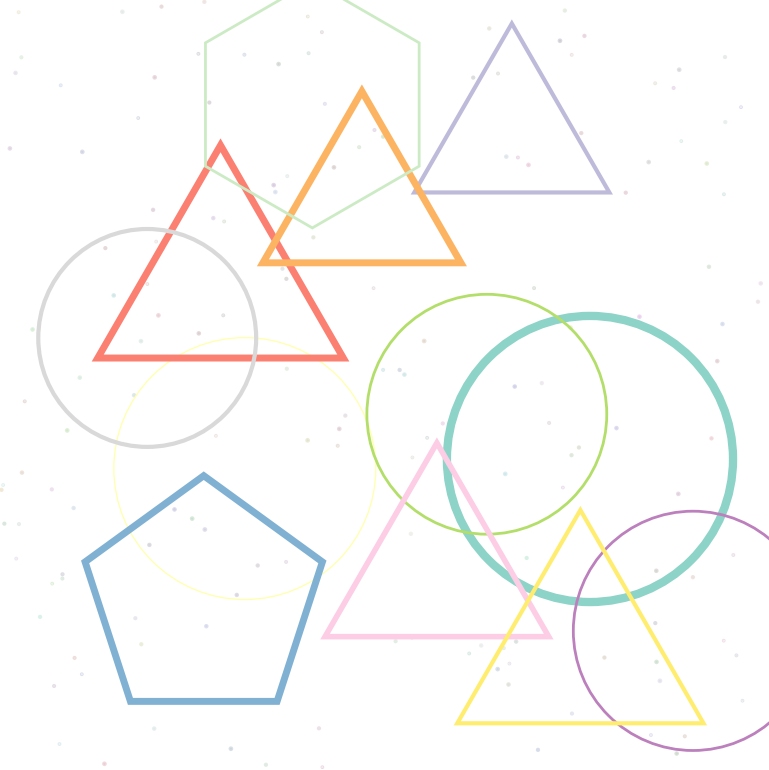[{"shape": "circle", "thickness": 3, "radius": 0.93, "center": [0.766, 0.404]}, {"shape": "circle", "thickness": 0.5, "radius": 0.85, "center": [0.318, 0.391]}, {"shape": "triangle", "thickness": 1.5, "radius": 0.73, "center": [0.665, 0.823]}, {"shape": "triangle", "thickness": 2.5, "radius": 0.92, "center": [0.286, 0.627]}, {"shape": "pentagon", "thickness": 2.5, "radius": 0.81, "center": [0.265, 0.22]}, {"shape": "triangle", "thickness": 2.5, "radius": 0.74, "center": [0.47, 0.733]}, {"shape": "circle", "thickness": 1, "radius": 0.78, "center": [0.632, 0.462]}, {"shape": "triangle", "thickness": 2, "radius": 0.84, "center": [0.567, 0.257]}, {"shape": "circle", "thickness": 1.5, "radius": 0.71, "center": [0.191, 0.561]}, {"shape": "circle", "thickness": 1, "radius": 0.78, "center": [0.9, 0.181]}, {"shape": "hexagon", "thickness": 1, "radius": 0.8, "center": [0.406, 0.864]}, {"shape": "triangle", "thickness": 1.5, "radius": 0.92, "center": [0.754, 0.153]}]